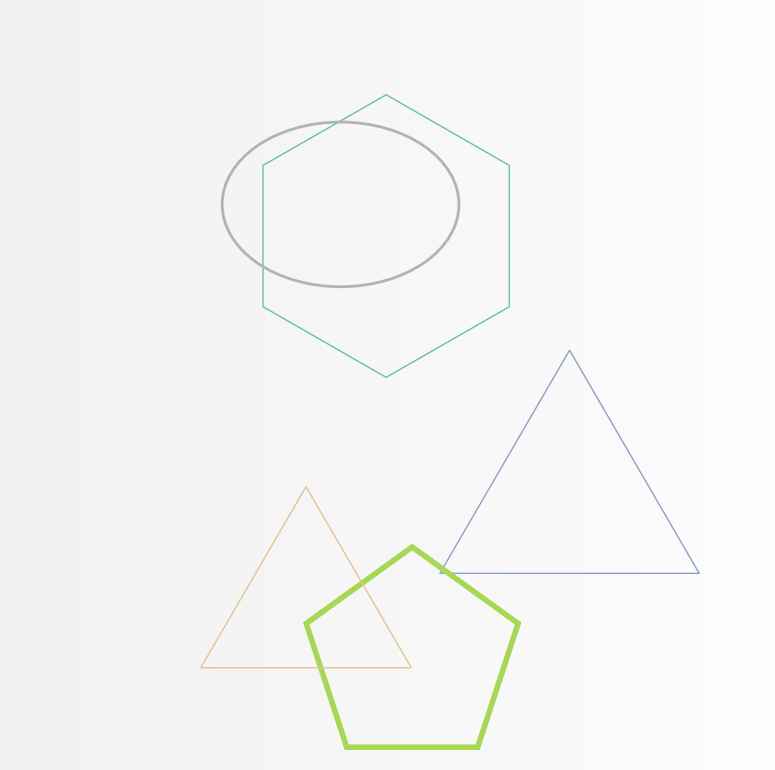[{"shape": "hexagon", "thickness": 0.5, "radius": 0.92, "center": [0.498, 0.693]}, {"shape": "triangle", "thickness": 0.5, "radius": 0.97, "center": [0.735, 0.352]}, {"shape": "pentagon", "thickness": 2, "radius": 0.72, "center": [0.532, 0.146]}, {"shape": "triangle", "thickness": 0.5, "radius": 0.78, "center": [0.395, 0.211]}, {"shape": "oval", "thickness": 1, "radius": 0.76, "center": [0.439, 0.735]}]